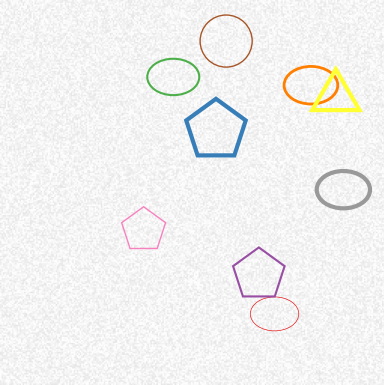[{"shape": "oval", "thickness": 0.5, "radius": 0.31, "center": [0.713, 0.185]}, {"shape": "pentagon", "thickness": 3, "radius": 0.41, "center": [0.561, 0.662]}, {"shape": "oval", "thickness": 1.5, "radius": 0.34, "center": [0.45, 0.8]}, {"shape": "pentagon", "thickness": 1.5, "radius": 0.35, "center": [0.672, 0.287]}, {"shape": "oval", "thickness": 2, "radius": 0.35, "center": [0.808, 0.779]}, {"shape": "triangle", "thickness": 3, "radius": 0.35, "center": [0.872, 0.749]}, {"shape": "circle", "thickness": 1, "radius": 0.34, "center": [0.587, 0.893]}, {"shape": "pentagon", "thickness": 1, "radius": 0.3, "center": [0.373, 0.403]}, {"shape": "oval", "thickness": 3, "radius": 0.35, "center": [0.892, 0.507]}]